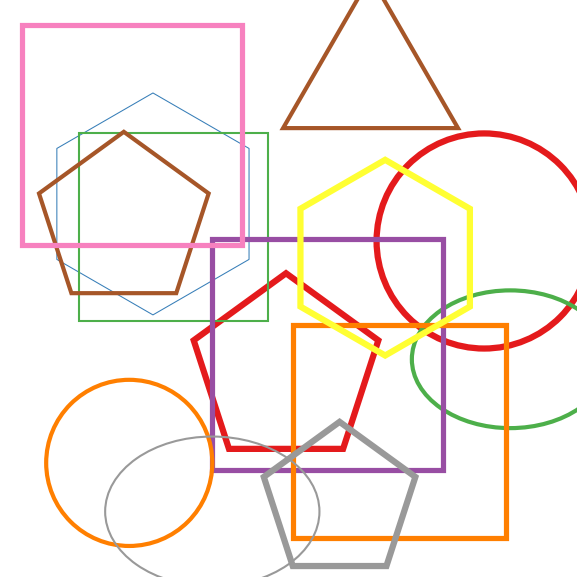[{"shape": "circle", "thickness": 3, "radius": 0.93, "center": [0.838, 0.582]}, {"shape": "pentagon", "thickness": 3, "radius": 0.84, "center": [0.495, 0.358]}, {"shape": "hexagon", "thickness": 0.5, "radius": 0.96, "center": [0.265, 0.646]}, {"shape": "square", "thickness": 1, "radius": 0.82, "center": [0.301, 0.606]}, {"shape": "oval", "thickness": 2, "radius": 0.85, "center": [0.884, 0.377]}, {"shape": "square", "thickness": 2.5, "radius": 1.0, "center": [0.566, 0.385]}, {"shape": "circle", "thickness": 2, "radius": 0.72, "center": [0.224, 0.198]}, {"shape": "square", "thickness": 2.5, "radius": 0.92, "center": [0.692, 0.252]}, {"shape": "hexagon", "thickness": 3, "radius": 0.85, "center": [0.667, 0.553]}, {"shape": "pentagon", "thickness": 2, "radius": 0.77, "center": [0.214, 0.616]}, {"shape": "triangle", "thickness": 2, "radius": 0.87, "center": [0.642, 0.865]}, {"shape": "square", "thickness": 2.5, "radius": 0.95, "center": [0.229, 0.766]}, {"shape": "pentagon", "thickness": 3, "radius": 0.69, "center": [0.588, 0.131]}, {"shape": "oval", "thickness": 1, "radius": 0.93, "center": [0.368, 0.113]}]